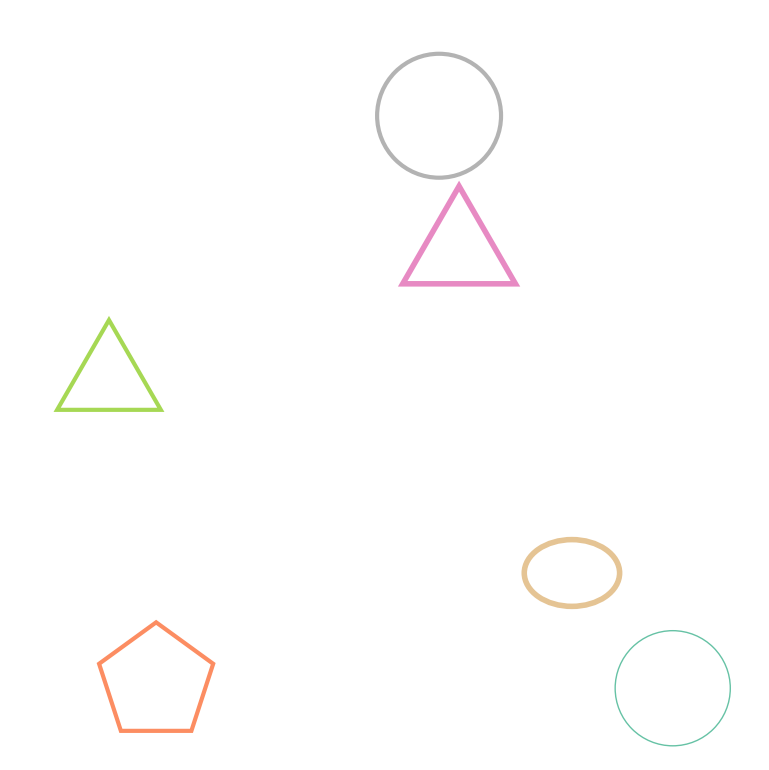[{"shape": "circle", "thickness": 0.5, "radius": 0.37, "center": [0.874, 0.106]}, {"shape": "pentagon", "thickness": 1.5, "radius": 0.39, "center": [0.203, 0.114]}, {"shape": "triangle", "thickness": 2, "radius": 0.42, "center": [0.596, 0.674]}, {"shape": "triangle", "thickness": 1.5, "radius": 0.39, "center": [0.142, 0.507]}, {"shape": "oval", "thickness": 2, "radius": 0.31, "center": [0.743, 0.256]}, {"shape": "circle", "thickness": 1.5, "radius": 0.4, "center": [0.57, 0.85]}]